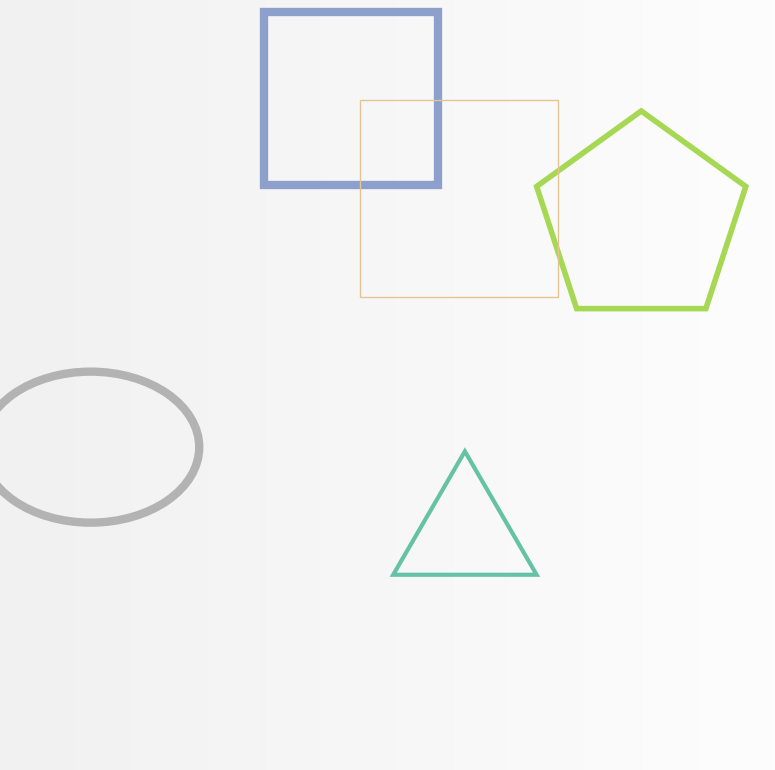[{"shape": "triangle", "thickness": 1.5, "radius": 0.53, "center": [0.6, 0.307]}, {"shape": "square", "thickness": 3, "radius": 0.56, "center": [0.453, 0.872]}, {"shape": "pentagon", "thickness": 2, "radius": 0.71, "center": [0.827, 0.714]}, {"shape": "square", "thickness": 0.5, "radius": 0.64, "center": [0.592, 0.742]}, {"shape": "oval", "thickness": 3, "radius": 0.7, "center": [0.117, 0.419]}]